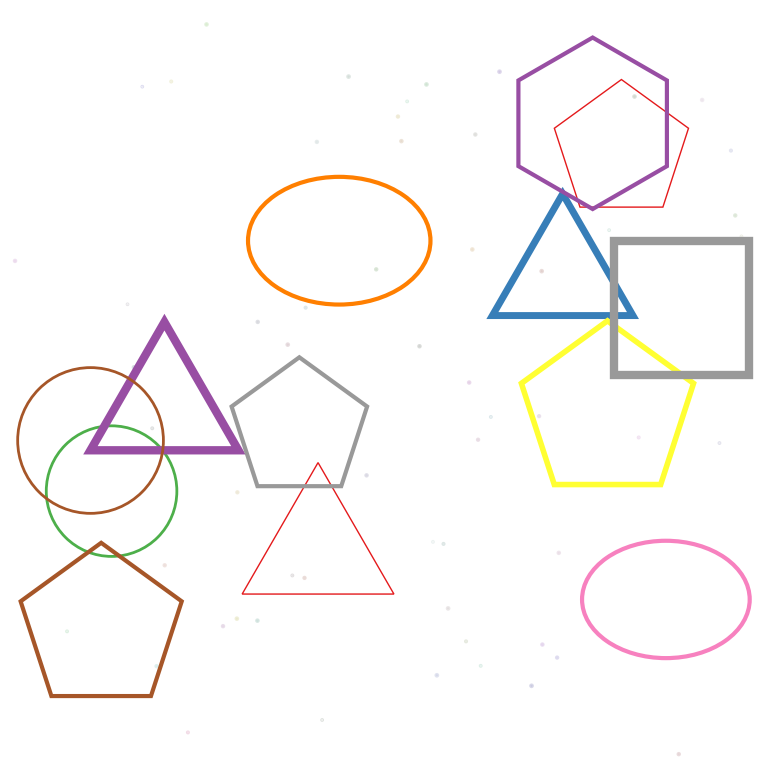[{"shape": "pentagon", "thickness": 0.5, "radius": 0.46, "center": [0.807, 0.805]}, {"shape": "triangle", "thickness": 0.5, "radius": 0.57, "center": [0.413, 0.285]}, {"shape": "triangle", "thickness": 2.5, "radius": 0.53, "center": [0.731, 0.643]}, {"shape": "circle", "thickness": 1, "radius": 0.42, "center": [0.145, 0.362]}, {"shape": "hexagon", "thickness": 1.5, "radius": 0.56, "center": [0.77, 0.84]}, {"shape": "triangle", "thickness": 3, "radius": 0.55, "center": [0.214, 0.471]}, {"shape": "oval", "thickness": 1.5, "radius": 0.59, "center": [0.441, 0.687]}, {"shape": "pentagon", "thickness": 2, "radius": 0.59, "center": [0.789, 0.466]}, {"shape": "circle", "thickness": 1, "radius": 0.47, "center": [0.118, 0.428]}, {"shape": "pentagon", "thickness": 1.5, "radius": 0.55, "center": [0.131, 0.185]}, {"shape": "oval", "thickness": 1.5, "radius": 0.54, "center": [0.865, 0.221]}, {"shape": "pentagon", "thickness": 1.5, "radius": 0.46, "center": [0.389, 0.443]}, {"shape": "square", "thickness": 3, "radius": 0.44, "center": [0.885, 0.6]}]